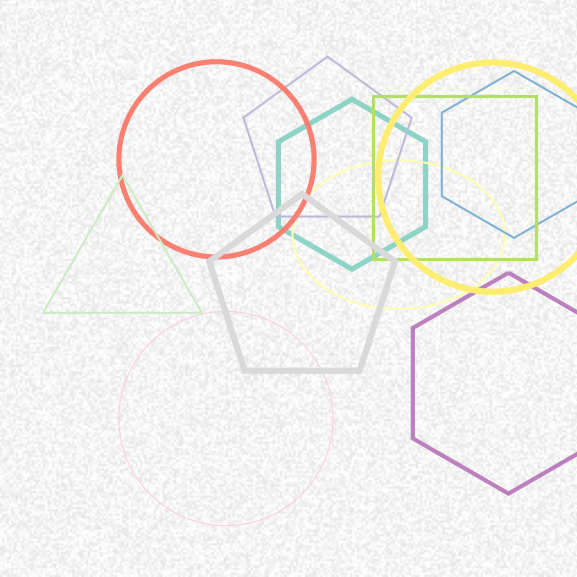[{"shape": "hexagon", "thickness": 2.5, "radius": 0.74, "center": [0.61, 0.68]}, {"shape": "oval", "thickness": 1, "radius": 0.92, "center": [0.69, 0.593]}, {"shape": "pentagon", "thickness": 1, "radius": 0.77, "center": [0.567, 0.748]}, {"shape": "circle", "thickness": 2.5, "radius": 0.85, "center": [0.375, 0.723]}, {"shape": "hexagon", "thickness": 1, "radius": 0.72, "center": [0.89, 0.732]}, {"shape": "square", "thickness": 1.5, "radius": 0.71, "center": [0.787, 0.691]}, {"shape": "circle", "thickness": 0.5, "radius": 0.93, "center": [0.391, 0.274]}, {"shape": "pentagon", "thickness": 3, "radius": 0.85, "center": [0.523, 0.494]}, {"shape": "hexagon", "thickness": 2, "radius": 0.96, "center": [0.881, 0.336]}, {"shape": "triangle", "thickness": 1, "radius": 0.79, "center": [0.212, 0.537]}, {"shape": "circle", "thickness": 3, "radius": 0.99, "center": [0.853, 0.692]}]